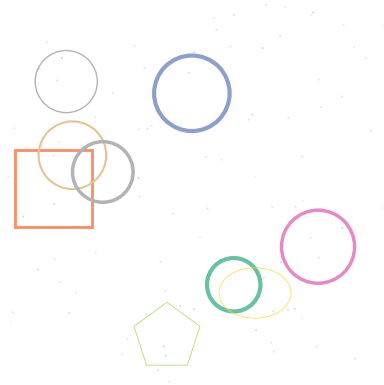[{"shape": "circle", "thickness": 3, "radius": 0.35, "center": [0.607, 0.26]}, {"shape": "square", "thickness": 2, "radius": 0.5, "center": [0.14, 0.51]}, {"shape": "circle", "thickness": 3, "radius": 0.49, "center": [0.498, 0.758]}, {"shape": "circle", "thickness": 2.5, "radius": 0.47, "center": [0.826, 0.359]}, {"shape": "pentagon", "thickness": 0.5, "radius": 0.45, "center": [0.434, 0.125]}, {"shape": "oval", "thickness": 0.5, "radius": 0.47, "center": [0.662, 0.239]}, {"shape": "circle", "thickness": 1.5, "radius": 0.44, "center": [0.188, 0.597]}, {"shape": "circle", "thickness": 1, "radius": 0.4, "center": [0.172, 0.788]}, {"shape": "circle", "thickness": 2.5, "radius": 0.39, "center": [0.267, 0.553]}]